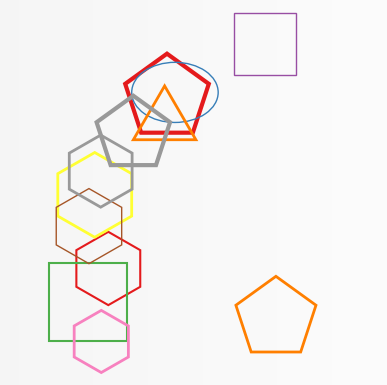[{"shape": "pentagon", "thickness": 3, "radius": 0.57, "center": [0.431, 0.747]}, {"shape": "hexagon", "thickness": 1.5, "radius": 0.48, "center": [0.28, 0.303]}, {"shape": "oval", "thickness": 1, "radius": 0.56, "center": [0.451, 0.76]}, {"shape": "square", "thickness": 1.5, "radius": 0.5, "center": [0.228, 0.215]}, {"shape": "square", "thickness": 1, "radius": 0.4, "center": [0.684, 0.886]}, {"shape": "triangle", "thickness": 2, "radius": 0.47, "center": [0.425, 0.684]}, {"shape": "pentagon", "thickness": 2, "radius": 0.54, "center": [0.712, 0.174]}, {"shape": "hexagon", "thickness": 2, "radius": 0.55, "center": [0.244, 0.494]}, {"shape": "hexagon", "thickness": 1, "radius": 0.49, "center": [0.23, 0.413]}, {"shape": "hexagon", "thickness": 2, "radius": 0.4, "center": [0.261, 0.113]}, {"shape": "pentagon", "thickness": 3, "radius": 0.5, "center": [0.344, 0.652]}, {"shape": "hexagon", "thickness": 2, "radius": 0.47, "center": [0.26, 0.556]}]